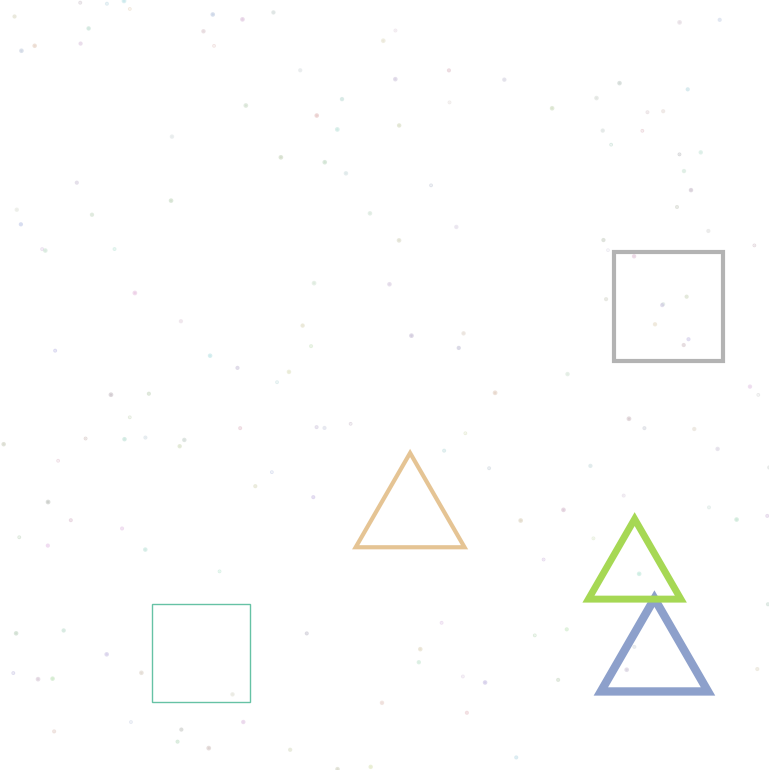[{"shape": "square", "thickness": 0.5, "radius": 0.32, "center": [0.261, 0.152]}, {"shape": "triangle", "thickness": 3, "radius": 0.4, "center": [0.85, 0.142]}, {"shape": "triangle", "thickness": 2.5, "radius": 0.35, "center": [0.824, 0.257]}, {"shape": "triangle", "thickness": 1.5, "radius": 0.41, "center": [0.533, 0.33]}, {"shape": "square", "thickness": 1.5, "radius": 0.35, "center": [0.868, 0.602]}]